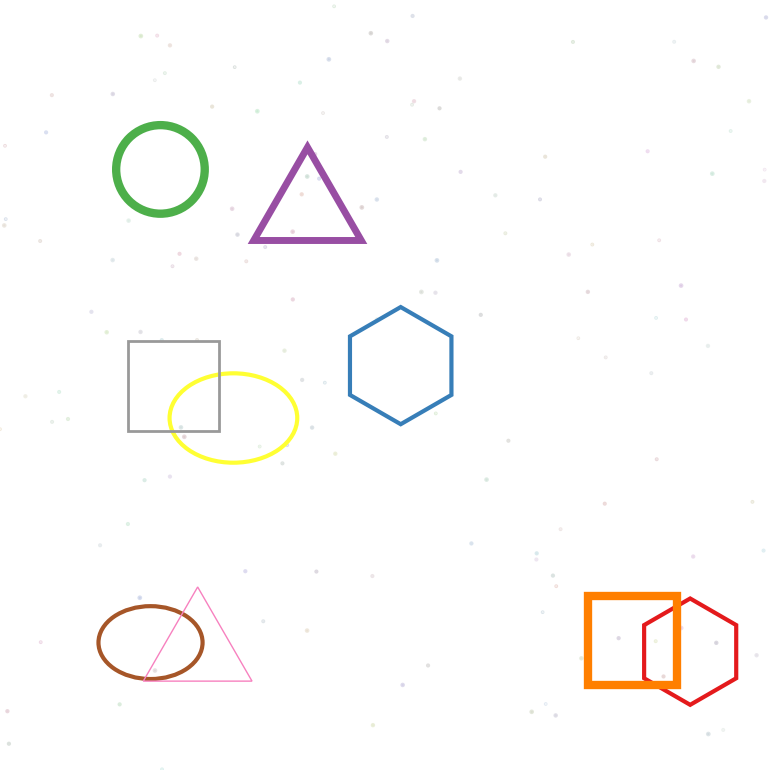[{"shape": "hexagon", "thickness": 1.5, "radius": 0.35, "center": [0.896, 0.154]}, {"shape": "hexagon", "thickness": 1.5, "radius": 0.38, "center": [0.52, 0.525]}, {"shape": "circle", "thickness": 3, "radius": 0.29, "center": [0.208, 0.78]}, {"shape": "triangle", "thickness": 2.5, "radius": 0.4, "center": [0.399, 0.728]}, {"shape": "square", "thickness": 3, "radius": 0.29, "center": [0.821, 0.168]}, {"shape": "oval", "thickness": 1.5, "radius": 0.41, "center": [0.303, 0.457]}, {"shape": "oval", "thickness": 1.5, "radius": 0.34, "center": [0.195, 0.165]}, {"shape": "triangle", "thickness": 0.5, "radius": 0.41, "center": [0.257, 0.156]}, {"shape": "square", "thickness": 1, "radius": 0.29, "center": [0.225, 0.499]}]